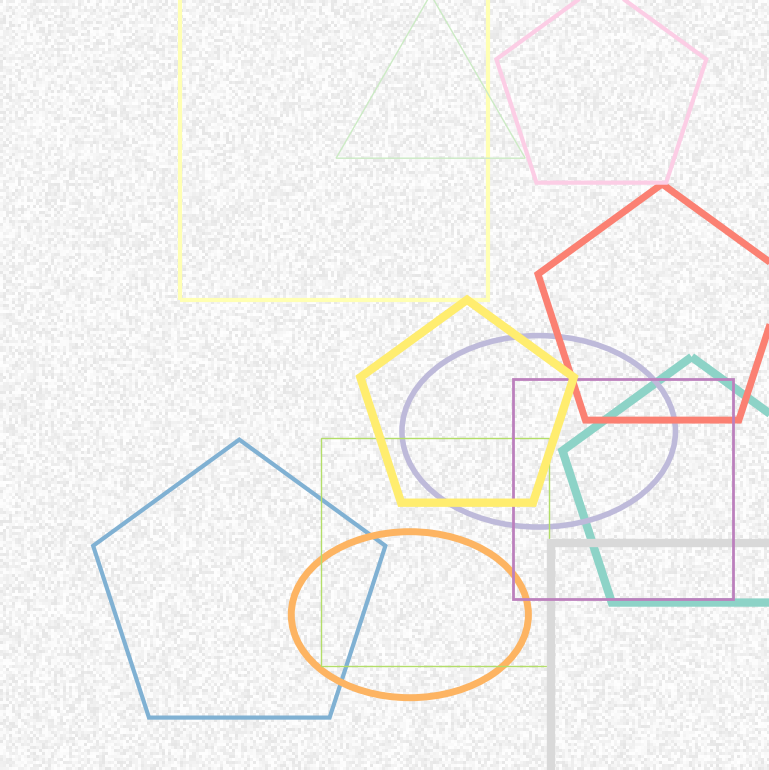[{"shape": "pentagon", "thickness": 3, "radius": 0.88, "center": [0.898, 0.36]}, {"shape": "square", "thickness": 1.5, "radius": 1.0, "center": [0.434, 0.81]}, {"shape": "oval", "thickness": 2, "radius": 0.89, "center": [0.7, 0.44]}, {"shape": "pentagon", "thickness": 2.5, "radius": 0.85, "center": [0.86, 0.592]}, {"shape": "pentagon", "thickness": 1.5, "radius": 1.0, "center": [0.311, 0.23]}, {"shape": "oval", "thickness": 2.5, "radius": 0.77, "center": [0.532, 0.202]}, {"shape": "square", "thickness": 0.5, "radius": 0.74, "center": [0.565, 0.283]}, {"shape": "pentagon", "thickness": 1.5, "radius": 0.72, "center": [0.781, 0.879]}, {"shape": "square", "thickness": 3, "radius": 0.75, "center": [0.866, 0.145]}, {"shape": "square", "thickness": 1, "radius": 0.71, "center": [0.809, 0.365]}, {"shape": "triangle", "thickness": 0.5, "radius": 0.71, "center": [0.559, 0.865]}, {"shape": "pentagon", "thickness": 3, "radius": 0.73, "center": [0.607, 0.465]}]